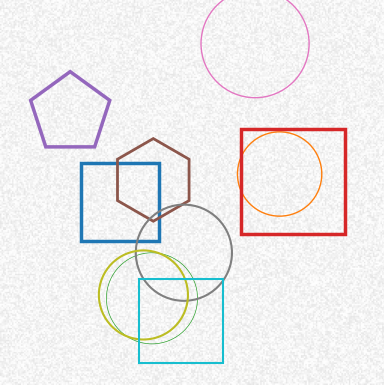[{"shape": "square", "thickness": 2.5, "radius": 0.51, "center": [0.312, 0.476]}, {"shape": "circle", "thickness": 1, "radius": 0.55, "center": [0.726, 0.548]}, {"shape": "circle", "thickness": 0.5, "radius": 0.59, "center": [0.395, 0.225]}, {"shape": "square", "thickness": 2.5, "radius": 0.68, "center": [0.761, 0.528]}, {"shape": "pentagon", "thickness": 2.5, "radius": 0.54, "center": [0.182, 0.706]}, {"shape": "hexagon", "thickness": 2, "radius": 0.54, "center": [0.398, 0.533]}, {"shape": "circle", "thickness": 1, "radius": 0.7, "center": [0.662, 0.887]}, {"shape": "circle", "thickness": 1.5, "radius": 0.62, "center": [0.478, 0.344]}, {"shape": "circle", "thickness": 1.5, "radius": 0.58, "center": [0.372, 0.234]}, {"shape": "square", "thickness": 1.5, "radius": 0.55, "center": [0.471, 0.166]}]